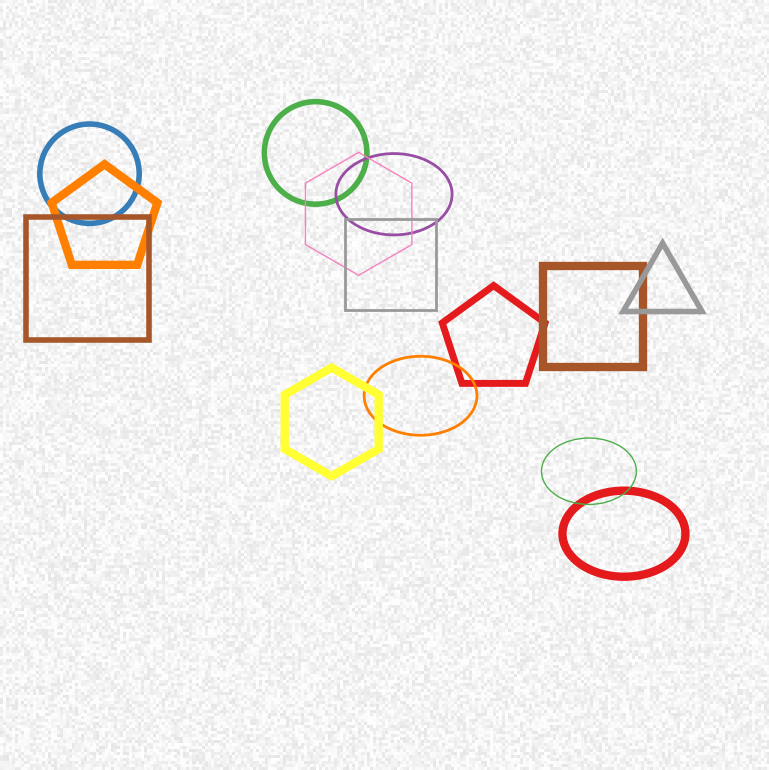[{"shape": "oval", "thickness": 3, "radius": 0.4, "center": [0.81, 0.307]}, {"shape": "pentagon", "thickness": 2.5, "radius": 0.35, "center": [0.641, 0.559]}, {"shape": "circle", "thickness": 2, "radius": 0.32, "center": [0.116, 0.774]}, {"shape": "circle", "thickness": 2, "radius": 0.33, "center": [0.41, 0.801]}, {"shape": "oval", "thickness": 0.5, "radius": 0.31, "center": [0.765, 0.388]}, {"shape": "oval", "thickness": 1, "radius": 0.38, "center": [0.512, 0.748]}, {"shape": "pentagon", "thickness": 3, "radius": 0.36, "center": [0.136, 0.714]}, {"shape": "oval", "thickness": 1, "radius": 0.37, "center": [0.546, 0.486]}, {"shape": "hexagon", "thickness": 3, "radius": 0.35, "center": [0.431, 0.452]}, {"shape": "square", "thickness": 3, "radius": 0.33, "center": [0.77, 0.589]}, {"shape": "square", "thickness": 2, "radius": 0.4, "center": [0.114, 0.638]}, {"shape": "hexagon", "thickness": 0.5, "radius": 0.4, "center": [0.466, 0.722]}, {"shape": "square", "thickness": 1, "radius": 0.3, "center": [0.507, 0.657]}, {"shape": "triangle", "thickness": 2, "radius": 0.3, "center": [0.861, 0.625]}]